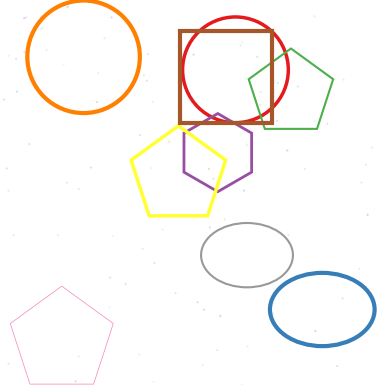[{"shape": "circle", "thickness": 2.5, "radius": 0.69, "center": [0.612, 0.819]}, {"shape": "oval", "thickness": 3, "radius": 0.68, "center": [0.837, 0.196]}, {"shape": "pentagon", "thickness": 1.5, "radius": 0.58, "center": [0.756, 0.759]}, {"shape": "hexagon", "thickness": 2, "radius": 0.51, "center": [0.566, 0.604]}, {"shape": "circle", "thickness": 3, "radius": 0.73, "center": [0.217, 0.852]}, {"shape": "pentagon", "thickness": 2.5, "radius": 0.65, "center": [0.463, 0.544]}, {"shape": "square", "thickness": 3, "radius": 0.59, "center": [0.587, 0.8]}, {"shape": "pentagon", "thickness": 0.5, "radius": 0.7, "center": [0.16, 0.116]}, {"shape": "oval", "thickness": 1.5, "radius": 0.6, "center": [0.642, 0.337]}]